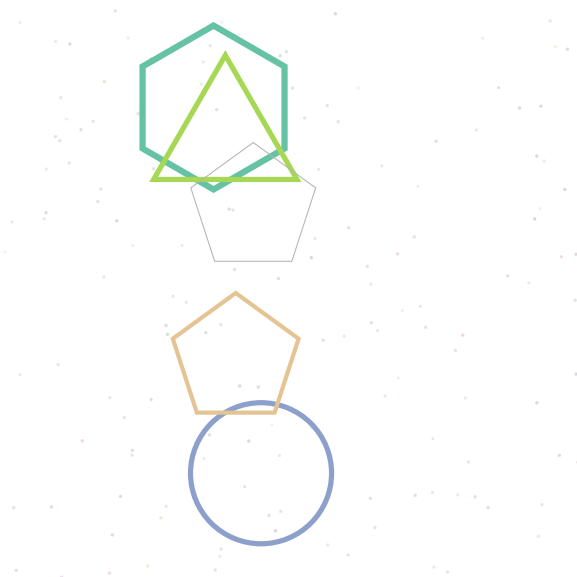[{"shape": "hexagon", "thickness": 3, "radius": 0.71, "center": [0.37, 0.813]}, {"shape": "circle", "thickness": 2.5, "radius": 0.61, "center": [0.452, 0.18]}, {"shape": "triangle", "thickness": 2.5, "radius": 0.72, "center": [0.39, 0.76]}, {"shape": "pentagon", "thickness": 2, "radius": 0.57, "center": [0.408, 0.377]}, {"shape": "pentagon", "thickness": 0.5, "radius": 0.57, "center": [0.439, 0.639]}]